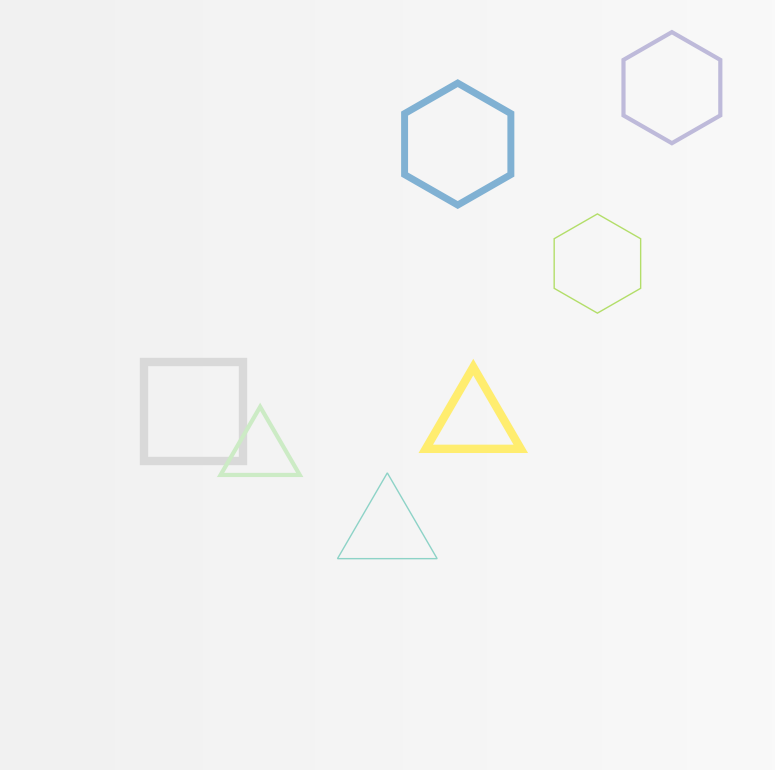[{"shape": "triangle", "thickness": 0.5, "radius": 0.37, "center": [0.5, 0.312]}, {"shape": "hexagon", "thickness": 1.5, "radius": 0.36, "center": [0.867, 0.886]}, {"shape": "hexagon", "thickness": 2.5, "radius": 0.4, "center": [0.591, 0.813]}, {"shape": "hexagon", "thickness": 0.5, "radius": 0.32, "center": [0.771, 0.658]}, {"shape": "square", "thickness": 3, "radius": 0.32, "center": [0.25, 0.465]}, {"shape": "triangle", "thickness": 1.5, "radius": 0.29, "center": [0.336, 0.413]}, {"shape": "triangle", "thickness": 3, "radius": 0.35, "center": [0.611, 0.452]}]